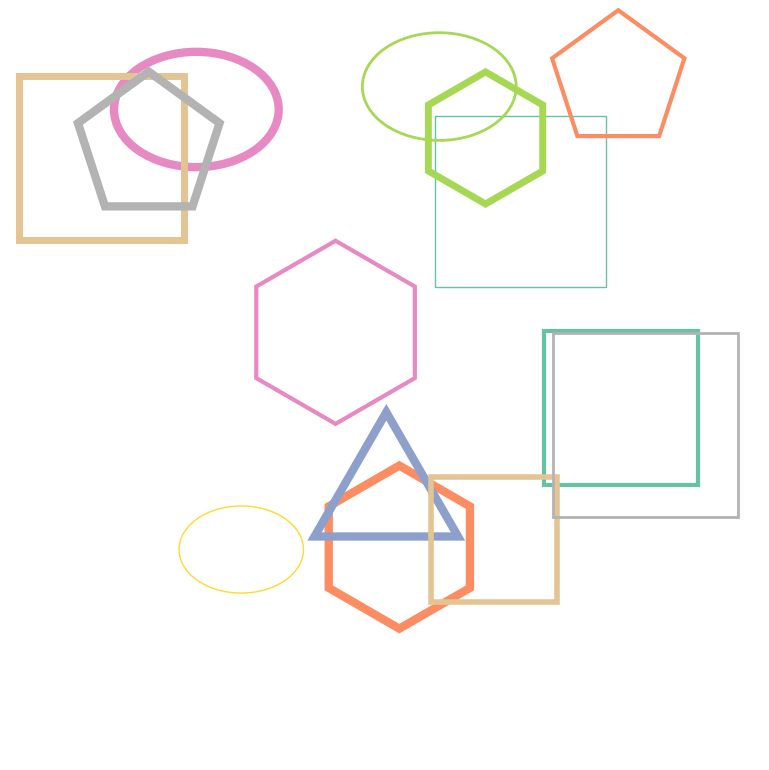[{"shape": "square", "thickness": 1.5, "radius": 0.5, "center": [0.807, 0.471]}, {"shape": "square", "thickness": 0.5, "radius": 0.55, "center": [0.676, 0.738]}, {"shape": "hexagon", "thickness": 3, "radius": 0.53, "center": [0.519, 0.289]}, {"shape": "pentagon", "thickness": 1.5, "radius": 0.45, "center": [0.803, 0.896]}, {"shape": "triangle", "thickness": 3, "radius": 0.54, "center": [0.502, 0.357]}, {"shape": "hexagon", "thickness": 1.5, "radius": 0.59, "center": [0.436, 0.568]}, {"shape": "oval", "thickness": 3, "radius": 0.53, "center": [0.255, 0.858]}, {"shape": "oval", "thickness": 1, "radius": 0.5, "center": [0.57, 0.888]}, {"shape": "hexagon", "thickness": 2.5, "radius": 0.43, "center": [0.631, 0.821]}, {"shape": "oval", "thickness": 0.5, "radius": 0.4, "center": [0.313, 0.286]}, {"shape": "square", "thickness": 2.5, "radius": 0.53, "center": [0.132, 0.795]}, {"shape": "square", "thickness": 2, "radius": 0.41, "center": [0.642, 0.3]}, {"shape": "square", "thickness": 1, "radius": 0.6, "center": [0.838, 0.448]}, {"shape": "pentagon", "thickness": 3, "radius": 0.48, "center": [0.193, 0.81]}]